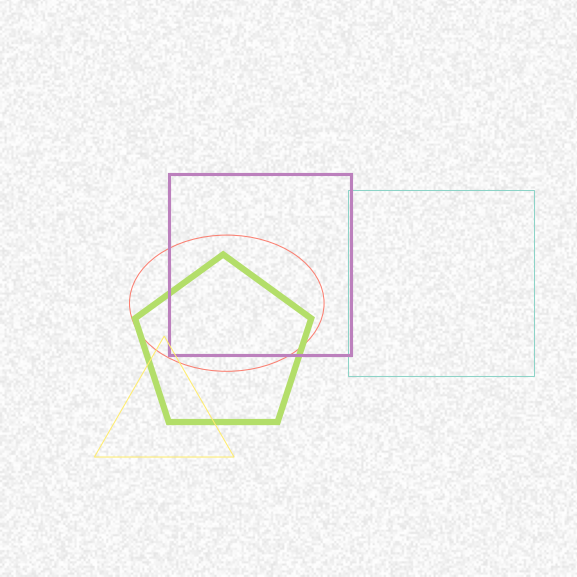[{"shape": "square", "thickness": 0.5, "radius": 0.81, "center": [0.764, 0.51]}, {"shape": "oval", "thickness": 0.5, "radius": 0.84, "center": [0.393, 0.474]}, {"shape": "pentagon", "thickness": 3, "radius": 0.8, "center": [0.386, 0.398]}, {"shape": "square", "thickness": 1.5, "radius": 0.79, "center": [0.45, 0.541]}, {"shape": "triangle", "thickness": 0.5, "radius": 0.7, "center": [0.284, 0.278]}]